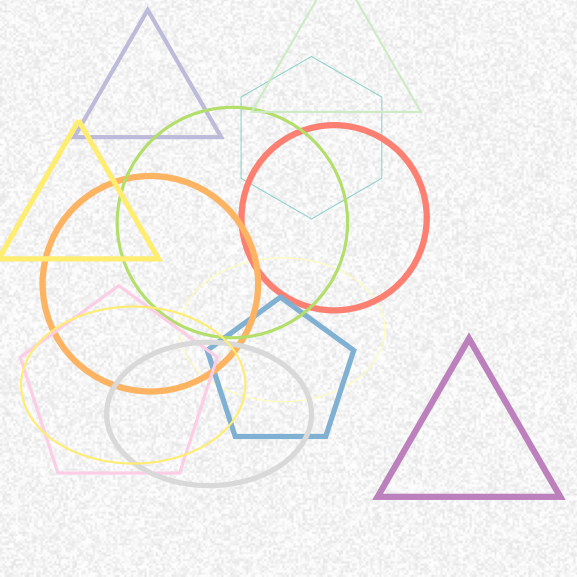[{"shape": "hexagon", "thickness": 0.5, "radius": 0.7, "center": [0.539, 0.761]}, {"shape": "oval", "thickness": 0.5, "radius": 0.89, "center": [0.489, 0.428]}, {"shape": "triangle", "thickness": 2, "radius": 0.73, "center": [0.256, 0.835]}, {"shape": "circle", "thickness": 3, "radius": 0.8, "center": [0.579, 0.622]}, {"shape": "pentagon", "thickness": 2.5, "radius": 0.67, "center": [0.486, 0.351]}, {"shape": "circle", "thickness": 3, "radius": 0.93, "center": [0.26, 0.508]}, {"shape": "circle", "thickness": 1.5, "radius": 1.0, "center": [0.402, 0.614]}, {"shape": "pentagon", "thickness": 1.5, "radius": 0.9, "center": [0.206, 0.325]}, {"shape": "oval", "thickness": 2.5, "radius": 0.89, "center": [0.362, 0.282]}, {"shape": "triangle", "thickness": 3, "radius": 0.91, "center": [0.812, 0.23]}, {"shape": "triangle", "thickness": 1, "radius": 0.85, "center": [0.582, 0.89]}, {"shape": "oval", "thickness": 1, "radius": 0.97, "center": [0.231, 0.332]}, {"shape": "triangle", "thickness": 2.5, "radius": 0.8, "center": [0.136, 0.631]}]